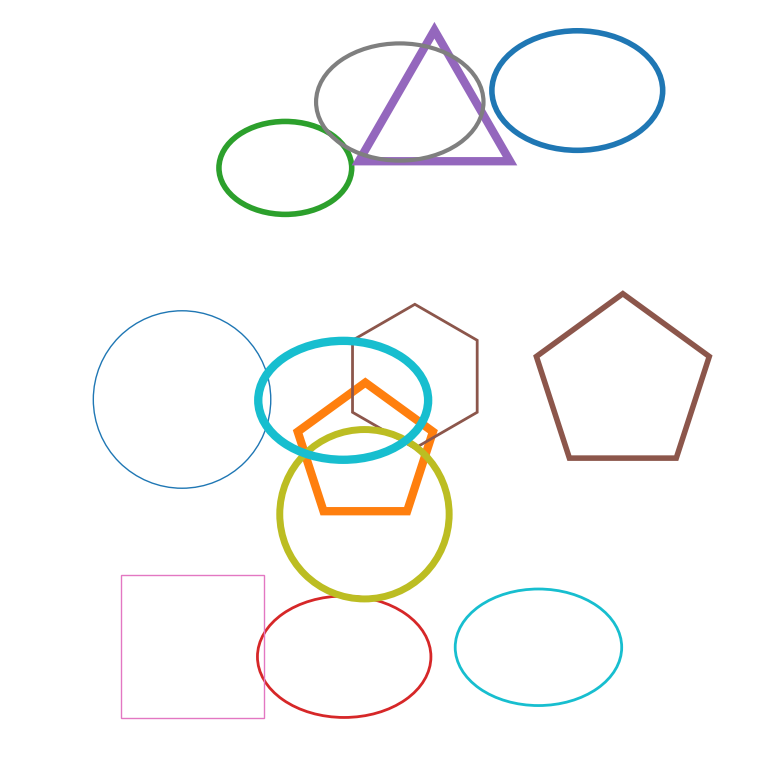[{"shape": "circle", "thickness": 0.5, "radius": 0.58, "center": [0.236, 0.481]}, {"shape": "oval", "thickness": 2, "radius": 0.55, "center": [0.75, 0.882]}, {"shape": "pentagon", "thickness": 3, "radius": 0.46, "center": [0.474, 0.411]}, {"shape": "oval", "thickness": 2, "radius": 0.43, "center": [0.371, 0.782]}, {"shape": "oval", "thickness": 1, "radius": 0.56, "center": [0.447, 0.147]}, {"shape": "triangle", "thickness": 3, "radius": 0.57, "center": [0.564, 0.847]}, {"shape": "hexagon", "thickness": 1, "radius": 0.47, "center": [0.539, 0.511]}, {"shape": "pentagon", "thickness": 2, "radius": 0.59, "center": [0.809, 0.501]}, {"shape": "square", "thickness": 0.5, "radius": 0.46, "center": [0.25, 0.16]}, {"shape": "oval", "thickness": 1.5, "radius": 0.54, "center": [0.519, 0.868]}, {"shape": "circle", "thickness": 2.5, "radius": 0.55, "center": [0.473, 0.332]}, {"shape": "oval", "thickness": 3, "radius": 0.55, "center": [0.446, 0.48]}, {"shape": "oval", "thickness": 1, "radius": 0.54, "center": [0.699, 0.159]}]